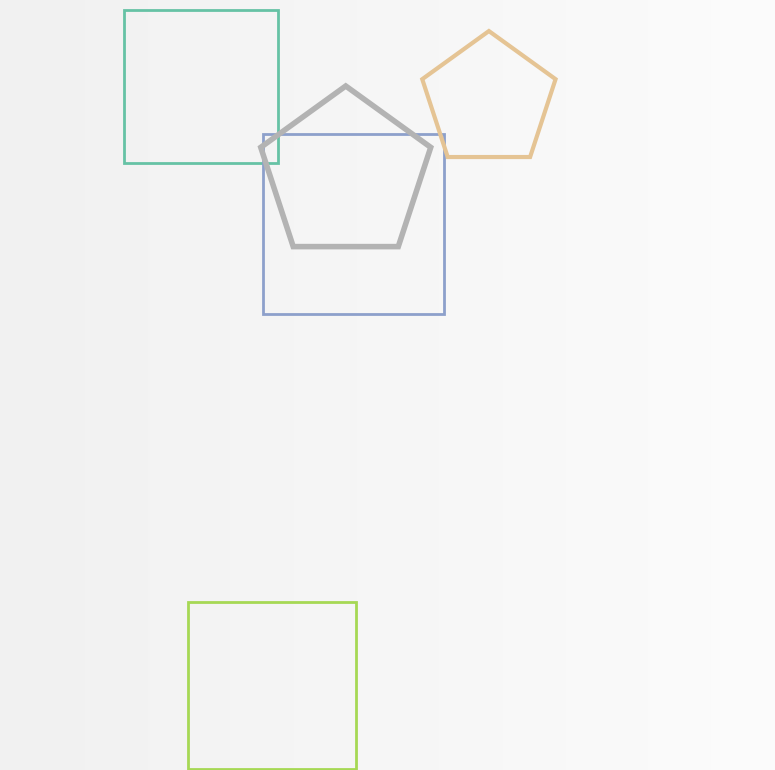[{"shape": "square", "thickness": 1, "radius": 0.5, "center": [0.26, 0.887]}, {"shape": "square", "thickness": 1, "radius": 0.58, "center": [0.456, 0.71]}, {"shape": "square", "thickness": 1, "radius": 0.54, "center": [0.351, 0.109]}, {"shape": "pentagon", "thickness": 1.5, "radius": 0.45, "center": [0.631, 0.869]}, {"shape": "pentagon", "thickness": 2, "radius": 0.58, "center": [0.446, 0.773]}]